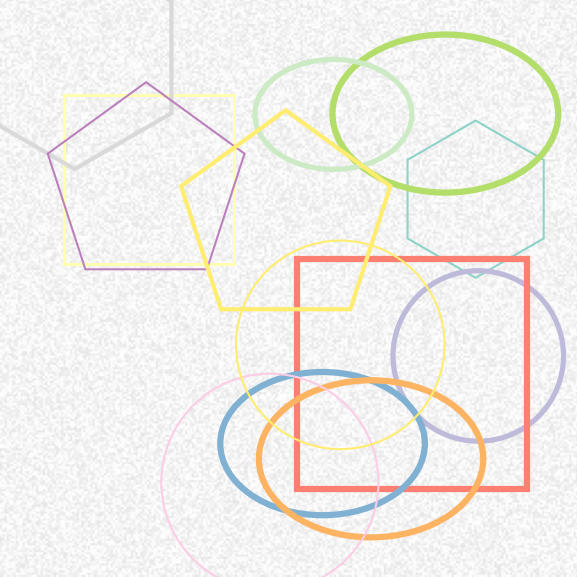[{"shape": "hexagon", "thickness": 1, "radius": 0.68, "center": [0.824, 0.654]}, {"shape": "square", "thickness": 1.5, "radius": 0.73, "center": [0.258, 0.689]}, {"shape": "circle", "thickness": 2.5, "radius": 0.74, "center": [0.828, 0.383]}, {"shape": "square", "thickness": 3, "radius": 1.0, "center": [0.714, 0.351]}, {"shape": "oval", "thickness": 3, "radius": 0.89, "center": [0.559, 0.231]}, {"shape": "oval", "thickness": 3, "radius": 0.97, "center": [0.643, 0.205]}, {"shape": "oval", "thickness": 3, "radius": 0.98, "center": [0.771, 0.802]}, {"shape": "circle", "thickness": 1, "radius": 0.94, "center": [0.467, 0.164]}, {"shape": "hexagon", "thickness": 2, "radius": 0.97, "center": [0.129, 0.9]}, {"shape": "pentagon", "thickness": 1, "radius": 0.9, "center": [0.253, 0.678]}, {"shape": "oval", "thickness": 2.5, "radius": 0.68, "center": [0.577, 0.801]}, {"shape": "circle", "thickness": 1, "radius": 0.9, "center": [0.589, 0.402]}, {"shape": "pentagon", "thickness": 2, "radius": 0.95, "center": [0.495, 0.618]}]